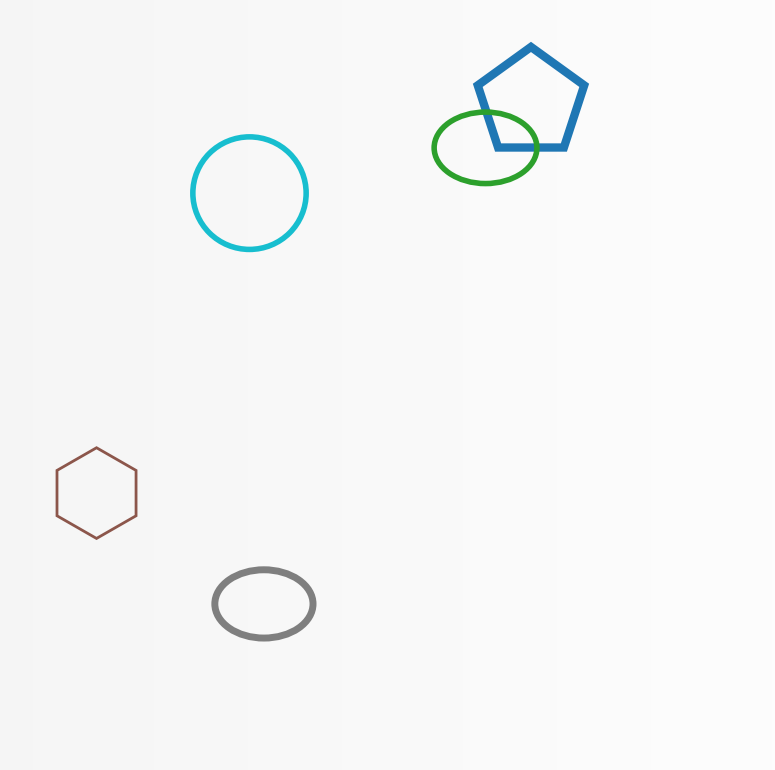[{"shape": "pentagon", "thickness": 3, "radius": 0.36, "center": [0.685, 0.867]}, {"shape": "oval", "thickness": 2, "radius": 0.33, "center": [0.626, 0.808]}, {"shape": "hexagon", "thickness": 1, "radius": 0.29, "center": [0.125, 0.36]}, {"shape": "oval", "thickness": 2.5, "radius": 0.32, "center": [0.341, 0.216]}, {"shape": "circle", "thickness": 2, "radius": 0.37, "center": [0.322, 0.749]}]